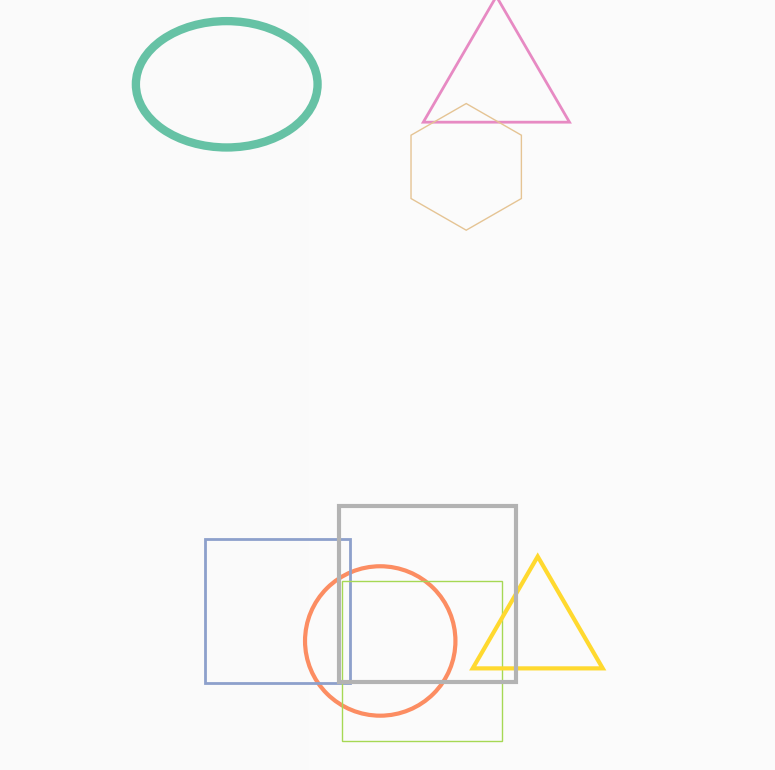[{"shape": "oval", "thickness": 3, "radius": 0.59, "center": [0.293, 0.891]}, {"shape": "circle", "thickness": 1.5, "radius": 0.49, "center": [0.491, 0.168]}, {"shape": "square", "thickness": 1, "radius": 0.47, "center": [0.358, 0.206]}, {"shape": "triangle", "thickness": 1, "radius": 0.54, "center": [0.641, 0.896]}, {"shape": "square", "thickness": 0.5, "radius": 0.52, "center": [0.544, 0.141]}, {"shape": "triangle", "thickness": 1.5, "radius": 0.48, "center": [0.694, 0.18]}, {"shape": "hexagon", "thickness": 0.5, "radius": 0.41, "center": [0.602, 0.783]}, {"shape": "square", "thickness": 1.5, "radius": 0.57, "center": [0.551, 0.229]}]